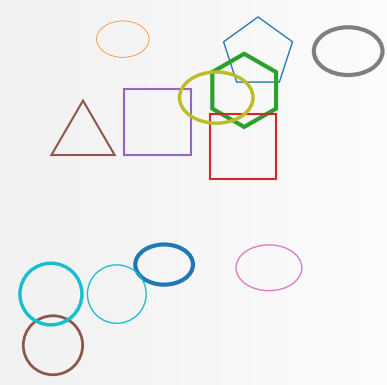[{"shape": "pentagon", "thickness": 1, "radius": 0.47, "center": [0.666, 0.862]}, {"shape": "oval", "thickness": 3, "radius": 0.37, "center": [0.424, 0.313]}, {"shape": "oval", "thickness": 0.5, "radius": 0.34, "center": [0.317, 0.898]}, {"shape": "hexagon", "thickness": 3, "radius": 0.48, "center": [0.63, 0.765]}, {"shape": "square", "thickness": 1.5, "radius": 0.42, "center": [0.626, 0.619]}, {"shape": "square", "thickness": 1.5, "radius": 0.43, "center": [0.406, 0.683]}, {"shape": "circle", "thickness": 2, "radius": 0.38, "center": [0.137, 0.103]}, {"shape": "triangle", "thickness": 1.5, "radius": 0.47, "center": [0.214, 0.644]}, {"shape": "oval", "thickness": 1, "radius": 0.42, "center": [0.694, 0.304]}, {"shape": "oval", "thickness": 3, "radius": 0.44, "center": [0.899, 0.867]}, {"shape": "oval", "thickness": 2.5, "radius": 0.47, "center": [0.558, 0.746]}, {"shape": "circle", "thickness": 2.5, "radius": 0.4, "center": [0.131, 0.236]}, {"shape": "circle", "thickness": 1, "radius": 0.38, "center": [0.301, 0.236]}]